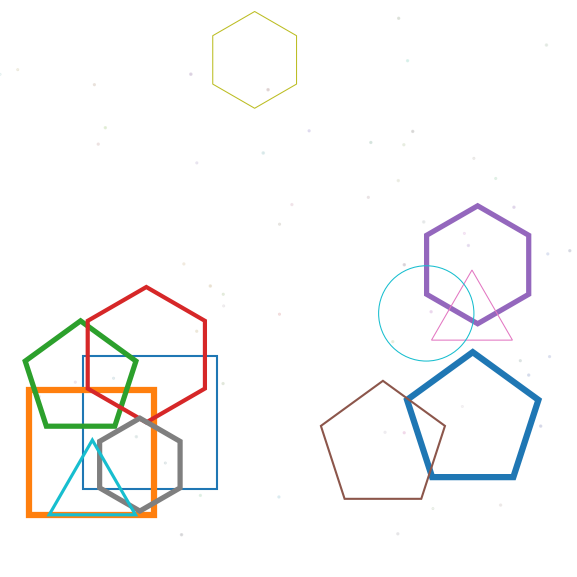[{"shape": "pentagon", "thickness": 3, "radius": 0.6, "center": [0.819, 0.27]}, {"shape": "square", "thickness": 1, "radius": 0.58, "center": [0.26, 0.267]}, {"shape": "square", "thickness": 3, "radius": 0.54, "center": [0.158, 0.216]}, {"shape": "pentagon", "thickness": 2.5, "radius": 0.5, "center": [0.14, 0.343]}, {"shape": "hexagon", "thickness": 2, "radius": 0.59, "center": [0.253, 0.385]}, {"shape": "hexagon", "thickness": 2.5, "radius": 0.51, "center": [0.827, 0.541]}, {"shape": "pentagon", "thickness": 1, "radius": 0.56, "center": [0.663, 0.227]}, {"shape": "triangle", "thickness": 0.5, "radius": 0.4, "center": [0.817, 0.451]}, {"shape": "hexagon", "thickness": 2.5, "radius": 0.4, "center": [0.242, 0.195]}, {"shape": "hexagon", "thickness": 0.5, "radius": 0.42, "center": [0.441, 0.895]}, {"shape": "circle", "thickness": 0.5, "radius": 0.41, "center": [0.738, 0.456]}, {"shape": "triangle", "thickness": 1.5, "radius": 0.43, "center": [0.16, 0.151]}]